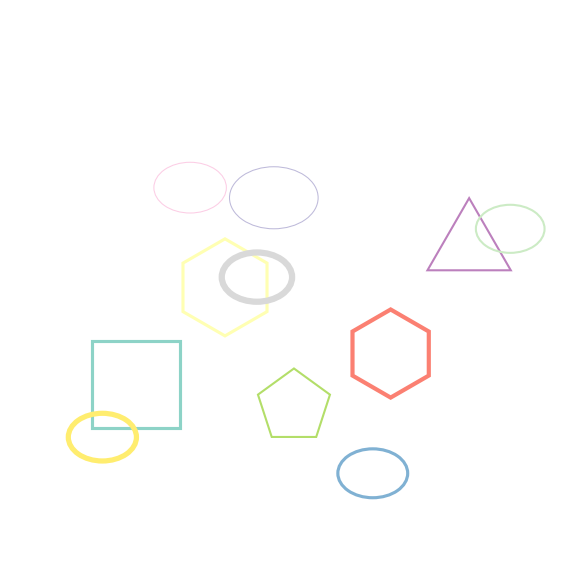[{"shape": "square", "thickness": 1.5, "radius": 0.38, "center": [0.235, 0.333]}, {"shape": "hexagon", "thickness": 1.5, "radius": 0.42, "center": [0.39, 0.502]}, {"shape": "oval", "thickness": 0.5, "radius": 0.38, "center": [0.474, 0.657]}, {"shape": "hexagon", "thickness": 2, "radius": 0.38, "center": [0.676, 0.387]}, {"shape": "oval", "thickness": 1.5, "radius": 0.3, "center": [0.645, 0.18]}, {"shape": "pentagon", "thickness": 1, "radius": 0.33, "center": [0.509, 0.296]}, {"shape": "oval", "thickness": 0.5, "radius": 0.31, "center": [0.329, 0.674]}, {"shape": "oval", "thickness": 3, "radius": 0.3, "center": [0.445, 0.519]}, {"shape": "triangle", "thickness": 1, "radius": 0.42, "center": [0.812, 0.573]}, {"shape": "oval", "thickness": 1, "radius": 0.3, "center": [0.883, 0.603]}, {"shape": "oval", "thickness": 2.5, "radius": 0.29, "center": [0.177, 0.242]}]